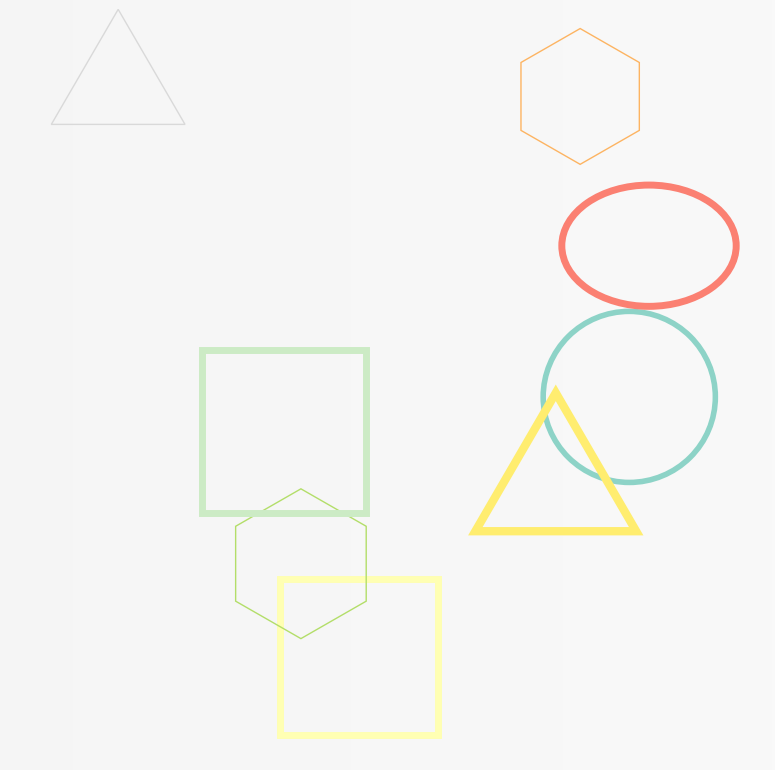[{"shape": "circle", "thickness": 2, "radius": 0.56, "center": [0.812, 0.485]}, {"shape": "square", "thickness": 2.5, "radius": 0.51, "center": [0.463, 0.147]}, {"shape": "oval", "thickness": 2.5, "radius": 0.56, "center": [0.837, 0.681]}, {"shape": "hexagon", "thickness": 0.5, "radius": 0.44, "center": [0.749, 0.875]}, {"shape": "hexagon", "thickness": 0.5, "radius": 0.49, "center": [0.388, 0.268]}, {"shape": "triangle", "thickness": 0.5, "radius": 0.5, "center": [0.152, 0.888]}, {"shape": "square", "thickness": 2.5, "radius": 0.53, "center": [0.366, 0.439]}, {"shape": "triangle", "thickness": 3, "radius": 0.6, "center": [0.717, 0.37]}]